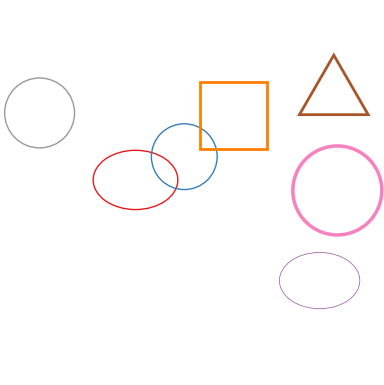[{"shape": "oval", "thickness": 1, "radius": 0.55, "center": [0.352, 0.533]}, {"shape": "circle", "thickness": 1, "radius": 0.43, "center": [0.479, 0.593]}, {"shape": "oval", "thickness": 0.5, "radius": 0.52, "center": [0.83, 0.271]}, {"shape": "square", "thickness": 2, "radius": 0.43, "center": [0.606, 0.701]}, {"shape": "triangle", "thickness": 2, "radius": 0.52, "center": [0.867, 0.754]}, {"shape": "circle", "thickness": 2.5, "radius": 0.58, "center": [0.876, 0.505]}, {"shape": "circle", "thickness": 1, "radius": 0.45, "center": [0.103, 0.707]}]